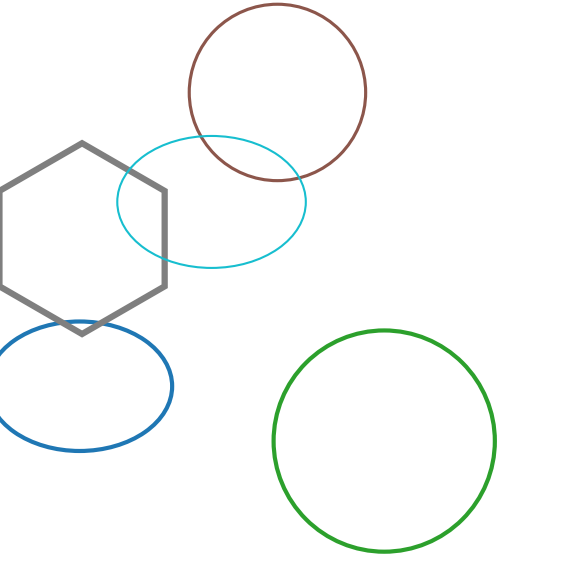[{"shape": "oval", "thickness": 2, "radius": 0.8, "center": [0.138, 0.33]}, {"shape": "circle", "thickness": 2, "radius": 0.96, "center": [0.665, 0.235]}, {"shape": "circle", "thickness": 1.5, "radius": 0.76, "center": [0.48, 0.839]}, {"shape": "hexagon", "thickness": 3, "radius": 0.83, "center": [0.142, 0.586]}, {"shape": "oval", "thickness": 1, "radius": 0.82, "center": [0.366, 0.649]}]